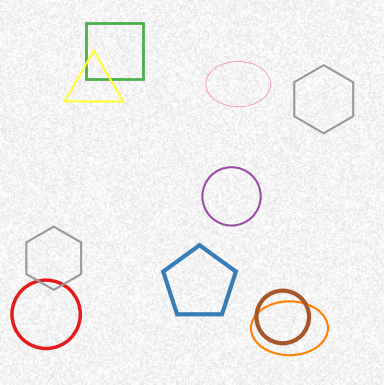[{"shape": "circle", "thickness": 2.5, "radius": 0.44, "center": [0.12, 0.184]}, {"shape": "pentagon", "thickness": 3, "radius": 0.5, "center": [0.518, 0.264]}, {"shape": "square", "thickness": 2, "radius": 0.37, "center": [0.298, 0.868]}, {"shape": "circle", "thickness": 1.5, "radius": 0.38, "center": [0.601, 0.49]}, {"shape": "oval", "thickness": 1.5, "radius": 0.5, "center": [0.752, 0.147]}, {"shape": "triangle", "thickness": 1.5, "radius": 0.44, "center": [0.244, 0.781]}, {"shape": "circle", "thickness": 3, "radius": 0.34, "center": [0.734, 0.177]}, {"shape": "oval", "thickness": 0.5, "radius": 0.42, "center": [0.619, 0.781]}, {"shape": "hexagon", "thickness": 1.5, "radius": 0.44, "center": [0.841, 0.742]}, {"shape": "hexagon", "thickness": 1.5, "radius": 0.41, "center": [0.14, 0.329]}]